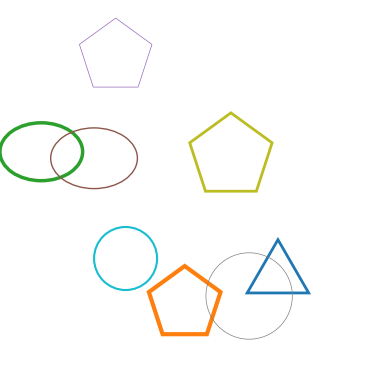[{"shape": "triangle", "thickness": 2, "radius": 0.46, "center": [0.722, 0.285]}, {"shape": "pentagon", "thickness": 3, "radius": 0.49, "center": [0.48, 0.211]}, {"shape": "oval", "thickness": 2.5, "radius": 0.54, "center": [0.107, 0.606]}, {"shape": "pentagon", "thickness": 0.5, "radius": 0.5, "center": [0.3, 0.854]}, {"shape": "oval", "thickness": 1, "radius": 0.56, "center": [0.244, 0.589]}, {"shape": "circle", "thickness": 0.5, "radius": 0.56, "center": [0.647, 0.231]}, {"shape": "pentagon", "thickness": 2, "radius": 0.56, "center": [0.6, 0.594]}, {"shape": "circle", "thickness": 1.5, "radius": 0.41, "center": [0.326, 0.329]}]